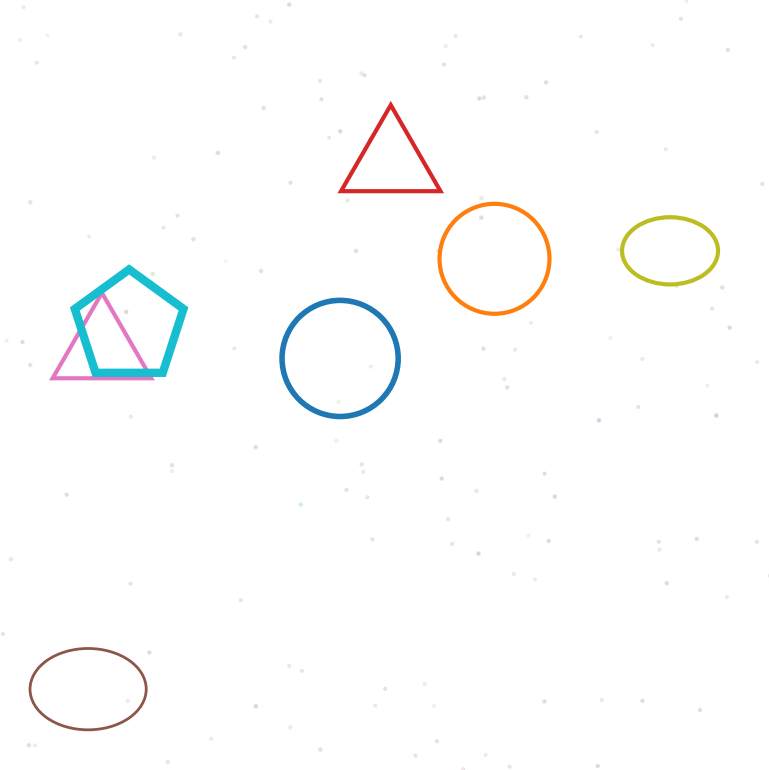[{"shape": "circle", "thickness": 2, "radius": 0.38, "center": [0.442, 0.535]}, {"shape": "circle", "thickness": 1.5, "radius": 0.36, "center": [0.642, 0.664]}, {"shape": "triangle", "thickness": 1.5, "radius": 0.37, "center": [0.507, 0.789]}, {"shape": "oval", "thickness": 1, "radius": 0.38, "center": [0.114, 0.105]}, {"shape": "triangle", "thickness": 1.5, "radius": 0.37, "center": [0.132, 0.546]}, {"shape": "oval", "thickness": 1.5, "radius": 0.31, "center": [0.87, 0.674]}, {"shape": "pentagon", "thickness": 3, "radius": 0.37, "center": [0.168, 0.576]}]